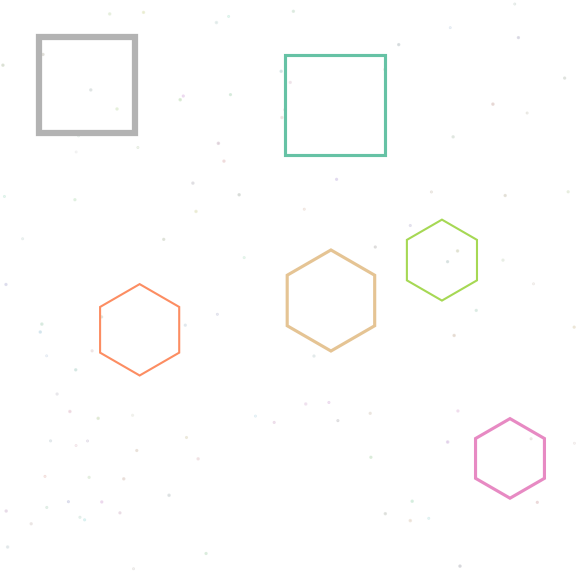[{"shape": "square", "thickness": 1.5, "radius": 0.43, "center": [0.58, 0.817]}, {"shape": "hexagon", "thickness": 1, "radius": 0.4, "center": [0.242, 0.428]}, {"shape": "hexagon", "thickness": 1.5, "radius": 0.34, "center": [0.883, 0.205]}, {"shape": "hexagon", "thickness": 1, "radius": 0.35, "center": [0.765, 0.549]}, {"shape": "hexagon", "thickness": 1.5, "radius": 0.44, "center": [0.573, 0.479]}, {"shape": "square", "thickness": 3, "radius": 0.41, "center": [0.151, 0.852]}]